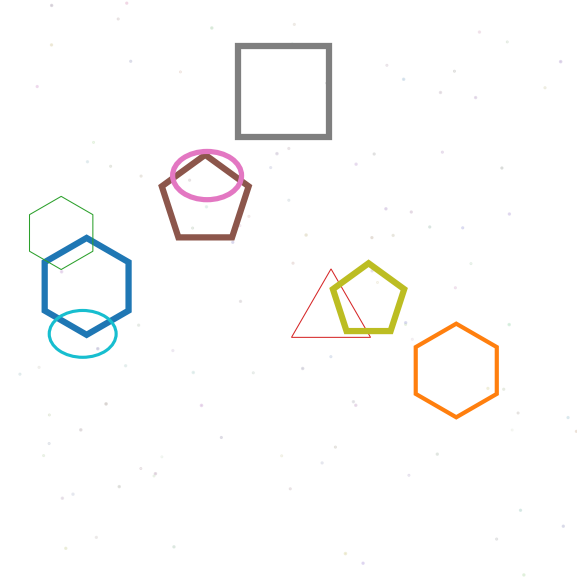[{"shape": "hexagon", "thickness": 3, "radius": 0.42, "center": [0.15, 0.503]}, {"shape": "hexagon", "thickness": 2, "radius": 0.41, "center": [0.79, 0.358]}, {"shape": "hexagon", "thickness": 0.5, "radius": 0.32, "center": [0.106, 0.596]}, {"shape": "triangle", "thickness": 0.5, "radius": 0.4, "center": [0.573, 0.454]}, {"shape": "pentagon", "thickness": 3, "radius": 0.4, "center": [0.355, 0.652]}, {"shape": "oval", "thickness": 2.5, "radius": 0.3, "center": [0.359, 0.695]}, {"shape": "square", "thickness": 3, "radius": 0.39, "center": [0.49, 0.841]}, {"shape": "pentagon", "thickness": 3, "radius": 0.32, "center": [0.638, 0.478]}, {"shape": "oval", "thickness": 1.5, "radius": 0.29, "center": [0.143, 0.421]}]